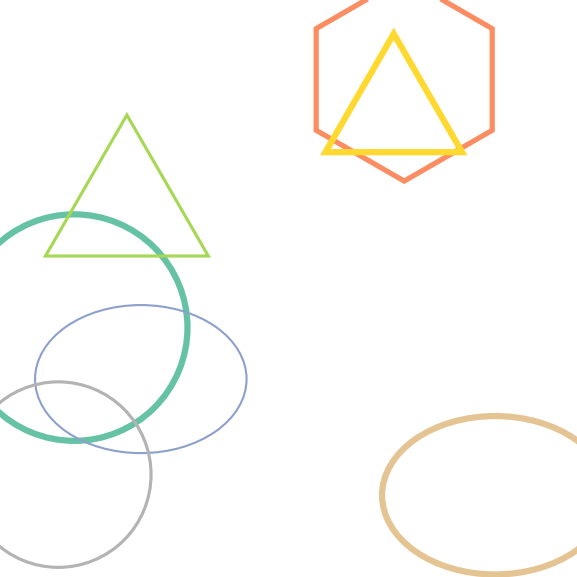[{"shape": "circle", "thickness": 3, "radius": 0.98, "center": [0.129, 0.432]}, {"shape": "hexagon", "thickness": 2.5, "radius": 0.88, "center": [0.7, 0.862]}, {"shape": "oval", "thickness": 1, "radius": 0.92, "center": [0.244, 0.343]}, {"shape": "triangle", "thickness": 1.5, "radius": 0.81, "center": [0.22, 0.637]}, {"shape": "triangle", "thickness": 3, "radius": 0.68, "center": [0.682, 0.804]}, {"shape": "oval", "thickness": 3, "radius": 0.98, "center": [0.857, 0.142]}, {"shape": "circle", "thickness": 1.5, "radius": 0.8, "center": [0.101, 0.177]}]